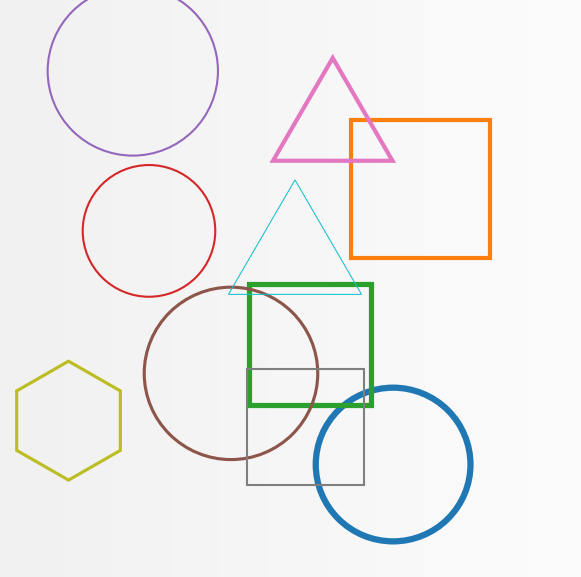[{"shape": "circle", "thickness": 3, "radius": 0.67, "center": [0.676, 0.195]}, {"shape": "square", "thickness": 2, "radius": 0.6, "center": [0.723, 0.672]}, {"shape": "square", "thickness": 2.5, "radius": 0.52, "center": [0.533, 0.403]}, {"shape": "circle", "thickness": 1, "radius": 0.57, "center": [0.256, 0.599]}, {"shape": "circle", "thickness": 1, "radius": 0.73, "center": [0.228, 0.876]}, {"shape": "circle", "thickness": 1.5, "radius": 0.75, "center": [0.397, 0.353]}, {"shape": "triangle", "thickness": 2, "radius": 0.59, "center": [0.572, 0.78]}, {"shape": "square", "thickness": 1, "radius": 0.5, "center": [0.526, 0.26]}, {"shape": "hexagon", "thickness": 1.5, "radius": 0.51, "center": [0.118, 0.271]}, {"shape": "triangle", "thickness": 0.5, "radius": 0.66, "center": [0.508, 0.555]}]